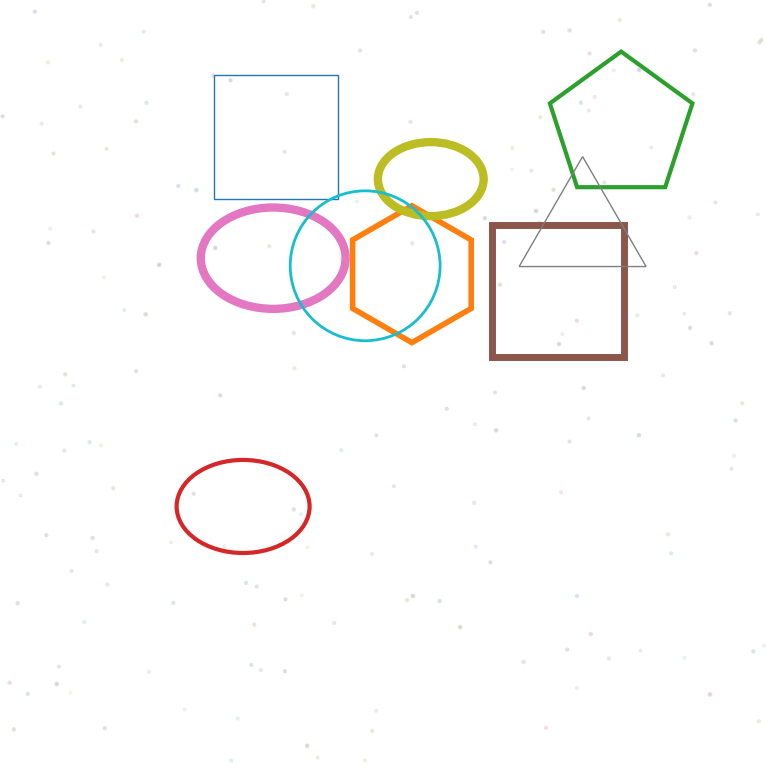[{"shape": "square", "thickness": 0.5, "radius": 0.4, "center": [0.358, 0.822]}, {"shape": "hexagon", "thickness": 2, "radius": 0.44, "center": [0.535, 0.644]}, {"shape": "pentagon", "thickness": 1.5, "radius": 0.49, "center": [0.807, 0.836]}, {"shape": "oval", "thickness": 1.5, "radius": 0.43, "center": [0.316, 0.342]}, {"shape": "square", "thickness": 2.5, "radius": 0.43, "center": [0.724, 0.622]}, {"shape": "oval", "thickness": 3, "radius": 0.47, "center": [0.355, 0.665]}, {"shape": "triangle", "thickness": 0.5, "radius": 0.48, "center": [0.757, 0.701]}, {"shape": "oval", "thickness": 3, "radius": 0.34, "center": [0.559, 0.767]}, {"shape": "circle", "thickness": 1, "radius": 0.49, "center": [0.474, 0.655]}]